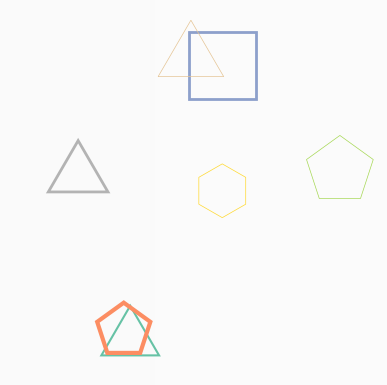[{"shape": "triangle", "thickness": 1.5, "radius": 0.43, "center": [0.336, 0.12]}, {"shape": "pentagon", "thickness": 3, "radius": 0.36, "center": [0.319, 0.142]}, {"shape": "square", "thickness": 2, "radius": 0.43, "center": [0.574, 0.831]}, {"shape": "pentagon", "thickness": 0.5, "radius": 0.45, "center": [0.877, 0.558]}, {"shape": "hexagon", "thickness": 0.5, "radius": 0.35, "center": [0.574, 0.504]}, {"shape": "triangle", "thickness": 0.5, "radius": 0.49, "center": [0.493, 0.85]}, {"shape": "triangle", "thickness": 2, "radius": 0.44, "center": [0.202, 0.546]}]